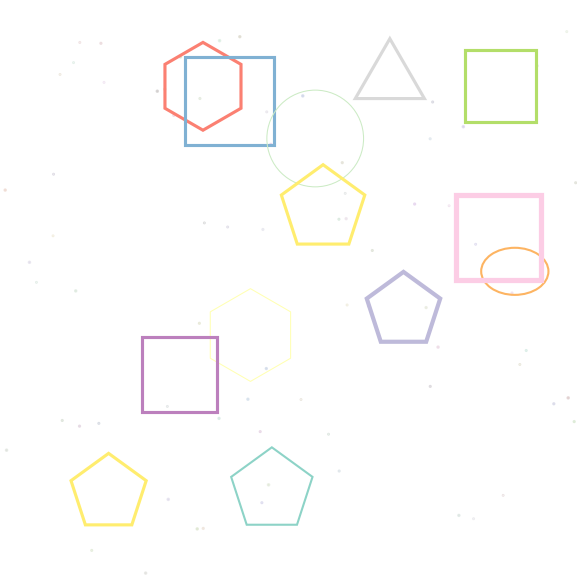[{"shape": "pentagon", "thickness": 1, "radius": 0.37, "center": [0.471, 0.15]}, {"shape": "hexagon", "thickness": 0.5, "radius": 0.4, "center": [0.434, 0.419]}, {"shape": "pentagon", "thickness": 2, "radius": 0.33, "center": [0.699, 0.461]}, {"shape": "hexagon", "thickness": 1.5, "radius": 0.38, "center": [0.351, 0.85]}, {"shape": "square", "thickness": 1.5, "radius": 0.38, "center": [0.398, 0.824]}, {"shape": "oval", "thickness": 1, "radius": 0.29, "center": [0.891, 0.529]}, {"shape": "square", "thickness": 1.5, "radius": 0.31, "center": [0.867, 0.85]}, {"shape": "square", "thickness": 2.5, "radius": 0.37, "center": [0.863, 0.588]}, {"shape": "triangle", "thickness": 1.5, "radius": 0.35, "center": [0.675, 0.863]}, {"shape": "square", "thickness": 1.5, "radius": 0.33, "center": [0.311, 0.351]}, {"shape": "circle", "thickness": 0.5, "radius": 0.42, "center": [0.546, 0.759]}, {"shape": "pentagon", "thickness": 1.5, "radius": 0.34, "center": [0.188, 0.146]}, {"shape": "pentagon", "thickness": 1.5, "radius": 0.38, "center": [0.559, 0.638]}]